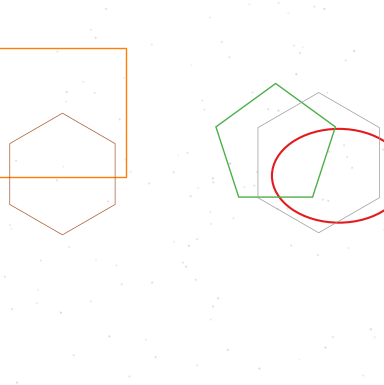[{"shape": "oval", "thickness": 1.5, "radius": 0.87, "center": [0.88, 0.543]}, {"shape": "pentagon", "thickness": 1, "radius": 0.82, "center": [0.716, 0.62]}, {"shape": "square", "thickness": 1, "radius": 0.84, "center": [0.159, 0.708]}, {"shape": "hexagon", "thickness": 0.5, "radius": 0.79, "center": [0.162, 0.548]}, {"shape": "hexagon", "thickness": 0.5, "radius": 0.91, "center": [0.828, 0.577]}]